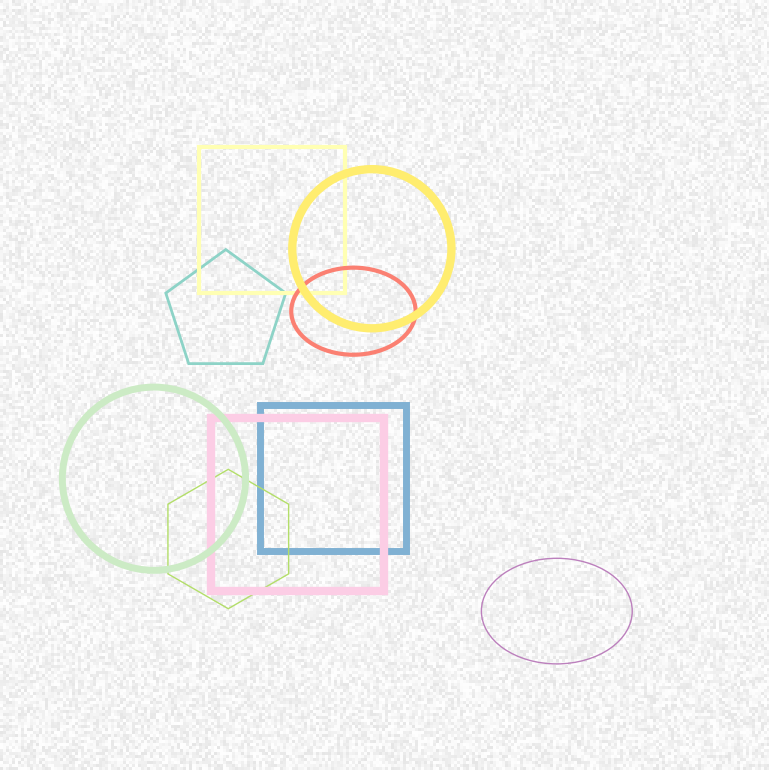[{"shape": "pentagon", "thickness": 1, "radius": 0.41, "center": [0.293, 0.594]}, {"shape": "square", "thickness": 1.5, "radius": 0.47, "center": [0.353, 0.715]}, {"shape": "oval", "thickness": 1.5, "radius": 0.4, "center": [0.459, 0.596]}, {"shape": "square", "thickness": 2.5, "radius": 0.47, "center": [0.432, 0.379]}, {"shape": "hexagon", "thickness": 0.5, "radius": 0.45, "center": [0.296, 0.3]}, {"shape": "square", "thickness": 3, "radius": 0.56, "center": [0.386, 0.345]}, {"shape": "oval", "thickness": 0.5, "radius": 0.49, "center": [0.723, 0.206]}, {"shape": "circle", "thickness": 2.5, "radius": 0.6, "center": [0.2, 0.378]}, {"shape": "circle", "thickness": 3, "radius": 0.52, "center": [0.483, 0.677]}]